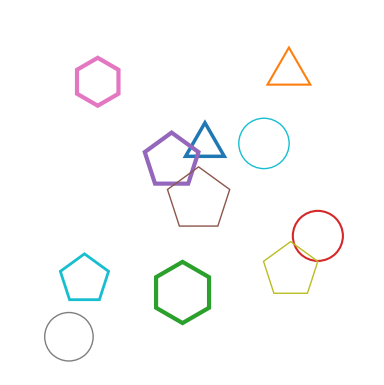[{"shape": "triangle", "thickness": 2.5, "radius": 0.29, "center": [0.532, 0.623]}, {"shape": "triangle", "thickness": 1.5, "radius": 0.32, "center": [0.75, 0.812]}, {"shape": "hexagon", "thickness": 3, "radius": 0.4, "center": [0.474, 0.24]}, {"shape": "circle", "thickness": 1.5, "radius": 0.33, "center": [0.826, 0.387]}, {"shape": "pentagon", "thickness": 3, "radius": 0.37, "center": [0.446, 0.582]}, {"shape": "pentagon", "thickness": 1, "radius": 0.42, "center": [0.516, 0.482]}, {"shape": "hexagon", "thickness": 3, "radius": 0.31, "center": [0.254, 0.788]}, {"shape": "circle", "thickness": 1, "radius": 0.31, "center": [0.179, 0.125]}, {"shape": "pentagon", "thickness": 1, "radius": 0.37, "center": [0.755, 0.298]}, {"shape": "circle", "thickness": 1, "radius": 0.33, "center": [0.686, 0.627]}, {"shape": "pentagon", "thickness": 2, "radius": 0.33, "center": [0.219, 0.275]}]